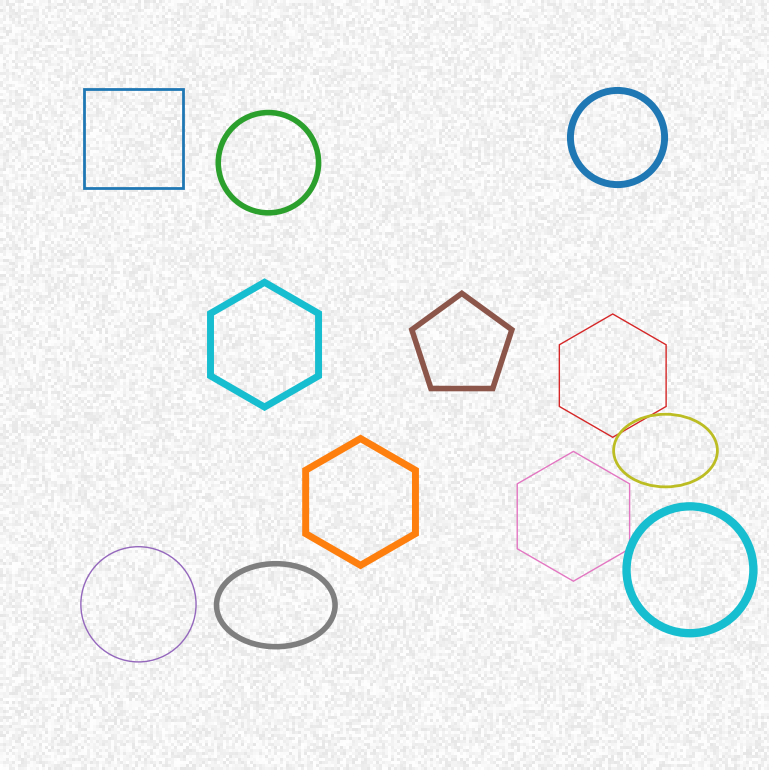[{"shape": "square", "thickness": 1, "radius": 0.32, "center": [0.173, 0.82]}, {"shape": "circle", "thickness": 2.5, "radius": 0.31, "center": [0.802, 0.821]}, {"shape": "hexagon", "thickness": 2.5, "radius": 0.41, "center": [0.468, 0.348]}, {"shape": "circle", "thickness": 2, "radius": 0.33, "center": [0.349, 0.789]}, {"shape": "hexagon", "thickness": 0.5, "radius": 0.4, "center": [0.796, 0.512]}, {"shape": "circle", "thickness": 0.5, "radius": 0.37, "center": [0.18, 0.215]}, {"shape": "pentagon", "thickness": 2, "radius": 0.34, "center": [0.6, 0.551]}, {"shape": "hexagon", "thickness": 0.5, "radius": 0.42, "center": [0.745, 0.329]}, {"shape": "oval", "thickness": 2, "radius": 0.38, "center": [0.358, 0.214]}, {"shape": "oval", "thickness": 1, "radius": 0.34, "center": [0.864, 0.415]}, {"shape": "hexagon", "thickness": 2.5, "radius": 0.41, "center": [0.344, 0.552]}, {"shape": "circle", "thickness": 3, "radius": 0.41, "center": [0.896, 0.26]}]